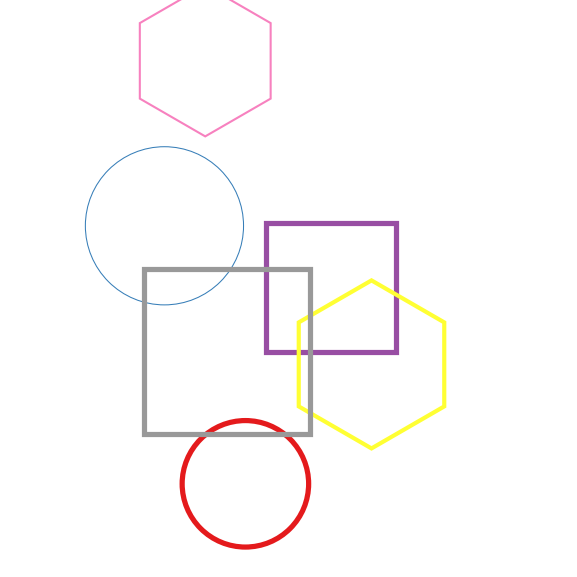[{"shape": "circle", "thickness": 2.5, "radius": 0.55, "center": [0.425, 0.161]}, {"shape": "circle", "thickness": 0.5, "radius": 0.68, "center": [0.285, 0.608]}, {"shape": "square", "thickness": 2.5, "radius": 0.56, "center": [0.573, 0.501]}, {"shape": "hexagon", "thickness": 2, "radius": 0.73, "center": [0.643, 0.368]}, {"shape": "hexagon", "thickness": 1, "radius": 0.65, "center": [0.355, 0.894]}, {"shape": "square", "thickness": 2.5, "radius": 0.72, "center": [0.393, 0.39]}]